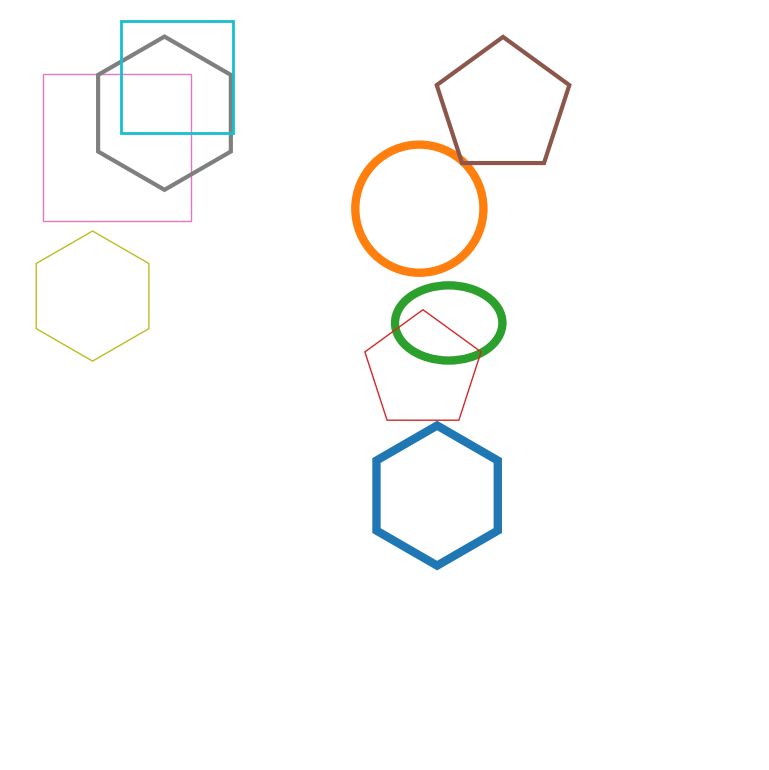[{"shape": "hexagon", "thickness": 3, "radius": 0.45, "center": [0.568, 0.356]}, {"shape": "circle", "thickness": 3, "radius": 0.42, "center": [0.545, 0.729]}, {"shape": "oval", "thickness": 3, "radius": 0.35, "center": [0.583, 0.581]}, {"shape": "pentagon", "thickness": 0.5, "radius": 0.4, "center": [0.549, 0.518]}, {"shape": "pentagon", "thickness": 1.5, "radius": 0.45, "center": [0.653, 0.862]}, {"shape": "square", "thickness": 0.5, "radius": 0.48, "center": [0.152, 0.809]}, {"shape": "hexagon", "thickness": 1.5, "radius": 0.5, "center": [0.214, 0.853]}, {"shape": "hexagon", "thickness": 0.5, "radius": 0.42, "center": [0.12, 0.615]}, {"shape": "square", "thickness": 1, "radius": 0.36, "center": [0.23, 0.9]}]